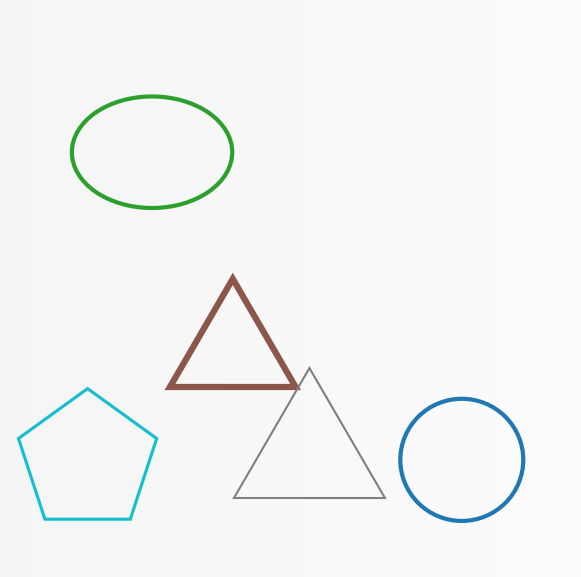[{"shape": "circle", "thickness": 2, "radius": 0.53, "center": [0.794, 0.203]}, {"shape": "oval", "thickness": 2, "radius": 0.69, "center": [0.262, 0.736]}, {"shape": "triangle", "thickness": 3, "radius": 0.62, "center": [0.4, 0.391]}, {"shape": "triangle", "thickness": 1, "radius": 0.75, "center": [0.532, 0.212]}, {"shape": "pentagon", "thickness": 1.5, "radius": 0.62, "center": [0.151, 0.201]}]